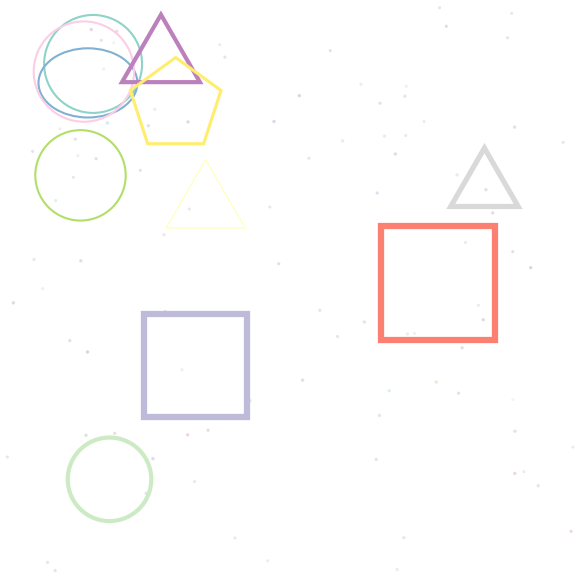[{"shape": "circle", "thickness": 1, "radius": 0.42, "center": [0.161, 0.888]}, {"shape": "triangle", "thickness": 0.5, "radius": 0.4, "center": [0.356, 0.644]}, {"shape": "square", "thickness": 3, "radius": 0.45, "center": [0.338, 0.366]}, {"shape": "square", "thickness": 3, "radius": 0.49, "center": [0.758, 0.51]}, {"shape": "oval", "thickness": 1, "radius": 0.43, "center": [0.152, 0.856]}, {"shape": "circle", "thickness": 1, "radius": 0.39, "center": [0.139, 0.695]}, {"shape": "circle", "thickness": 1, "radius": 0.43, "center": [0.145, 0.875]}, {"shape": "triangle", "thickness": 2.5, "radius": 0.34, "center": [0.839, 0.675]}, {"shape": "triangle", "thickness": 2, "radius": 0.39, "center": [0.279, 0.896]}, {"shape": "circle", "thickness": 2, "radius": 0.36, "center": [0.19, 0.169]}, {"shape": "pentagon", "thickness": 1.5, "radius": 0.41, "center": [0.304, 0.817]}]